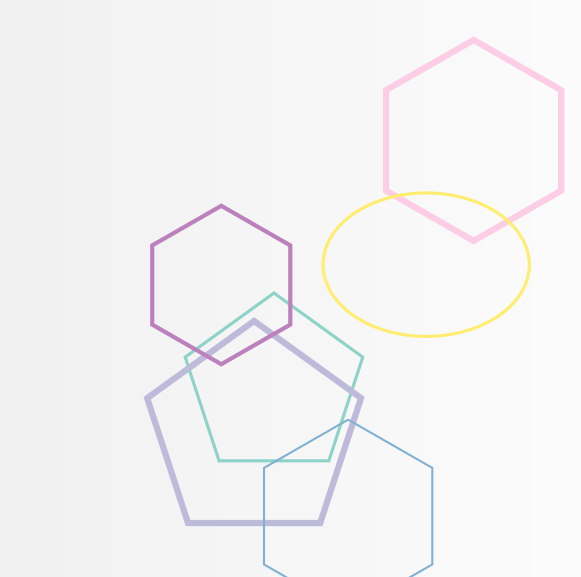[{"shape": "pentagon", "thickness": 1.5, "radius": 0.8, "center": [0.471, 0.331]}, {"shape": "pentagon", "thickness": 3, "radius": 0.97, "center": [0.437, 0.25]}, {"shape": "hexagon", "thickness": 1, "radius": 0.84, "center": [0.599, 0.105]}, {"shape": "hexagon", "thickness": 3, "radius": 0.87, "center": [0.815, 0.756]}, {"shape": "hexagon", "thickness": 2, "radius": 0.69, "center": [0.381, 0.506]}, {"shape": "oval", "thickness": 1.5, "radius": 0.89, "center": [0.733, 0.541]}]